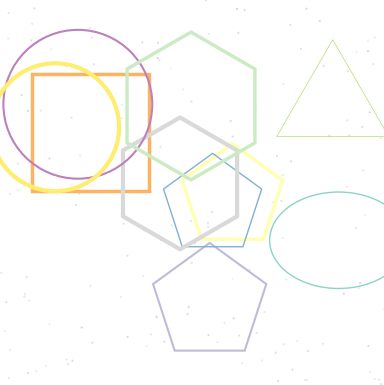[{"shape": "oval", "thickness": 1, "radius": 0.89, "center": [0.879, 0.376]}, {"shape": "pentagon", "thickness": 2.5, "radius": 0.69, "center": [0.604, 0.49]}, {"shape": "pentagon", "thickness": 1.5, "radius": 0.77, "center": [0.545, 0.214]}, {"shape": "pentagon", "thickness": 1, "radius": 0.67, "center": [0.552, 0.468]}, {"shape": "square", "thickness": 2.5, "radius": 0.76, "center": [0.235, 0.656]}, {"shape": "triangle", "thickness": 0.5, "radius": 0.84, "center": [0.864, 0.729]}, {"shape": "hexagon", "thickness": 3, "radius": 0.86, "center": [0.468, 0.524]}, {"shape": "circle", "thickness": 1.5, "radius": 0.97, "center": [0.202, 0.729]}, {"shape": "hexagon", "thickness": 2.5, "radius": 0.96, "center": [0.496, 0.725]}, {"shape": "circle", "thickness": 3, "radius": 0.83, "center": [0.143, 0.67]}]